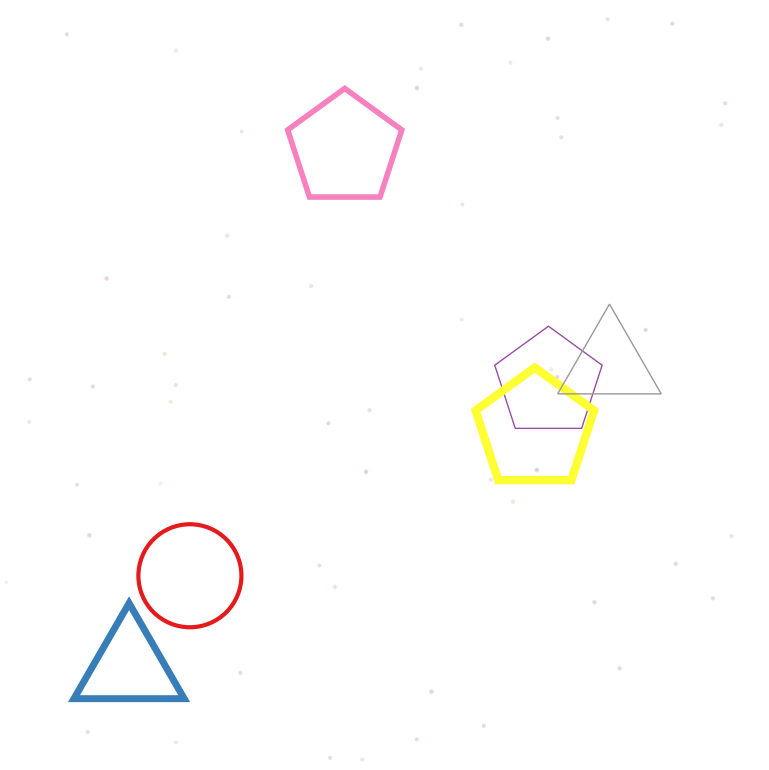[{"shape": "circle", "thickness": 1.5, "radius": 0.33, "center": [0.247, 0.252]}, {"shape": "triangle", "thickness": 2.5, "radius": 0.41, "center": [0.168, 0.134]}, {"shape": "pentagon", "thickness": 0.5, "radius": 0.37, "center": [0.712, 0.503]}, {"shape": "pentagon", "thickness": 3, "radius": 0.4, "center": [0.695, 0.442]}, {"shape": "pentagon", "thickness": 2, "radius": 0.39, "center": [0.448, 0.807]}, {"shape": "triangle", "thickness": 0.5, "radius": 0.39, "center": [0.792, 0.527]}]